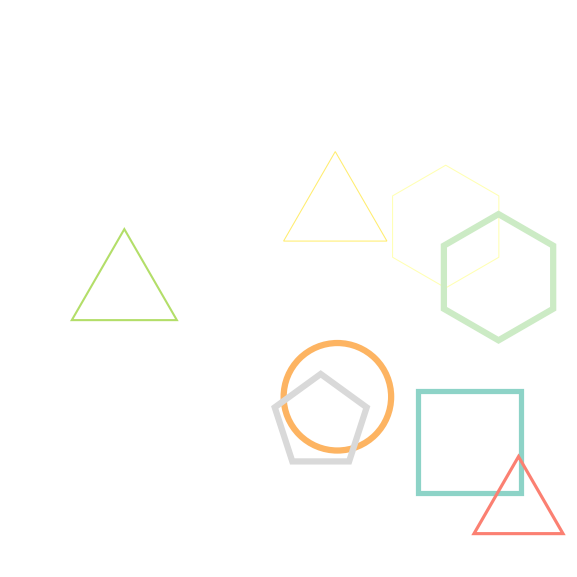[{"shape": "square", "thickness": 2.5, "radius": 0.44, "center": [0.813, 0.234]}, {"shape": "hexagon", "thickness": 0.5, "radius": 0.53, "center": [0.772, 0.607]}, {"shape": "triangle", "thickness": 1.5, "radius": 0.44, "center": [0.898, 0.12]}, {"shape": "circle", "thickness": 3, "radius": 0.47, "center": [0.584, 0.312]}, {"shape": "triangle", "thickness": 1, "radius": 0.53, "center": [0.215, 0.497]}, {"shape": "pentagon", "thickness": 3, "radius": 0.42, "center": [0.555, 0.268]}, {"shape": "hexagon", "thickness": 3, "radius": 0.55, "center": [0.863, 0.519]}, {"shape": "triangle", "thickness": 0.5, "radius": 0.52, "center": [0.581, 0.633]}]